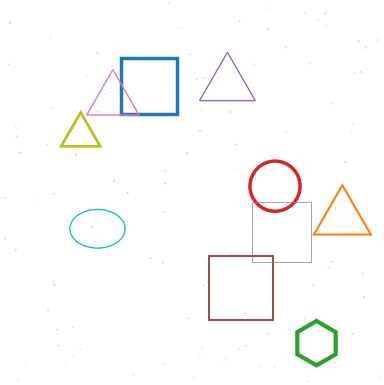[{"shape": "square", "thickness": 2.5, "radius": 0.36, "center": [0.386, 0.777]}, {"shape": "triangle", "thickness": 1.5, "radius": 0.43, "center": [0.889, 0.434]}, {"shape": "hexagon", "thickness": 3, "radius": 0.29, "center": [0.822, 0.109]}, {"shape": "circle", "thickness": 2.5, "radius": 0.33, "center": [0.714, 0.516]}, {"shape": "triangle", "thickness": 1, "radius": 0.42, "center": [0.591, 0.78]}, {"shape": "square", "thickness": 1.5, "radius": 0.42, "center": [0.627, 0.251]}, {"shape": "triangle", "thickness": 1, "radius": 0.39, "center": [0.293, 0.74]}, {"shape": "square", "thickness": 0.5, "radius": 0.38, "center": [0.731, 0.397]}, {"shape": "triangle", "thickness": 2, "radius": 0.29, "center": [0.21, 0.649]}, {"shape": "oval", "thickness": 1, "radius": 0.36, "center": [0.253, 0.406]}]